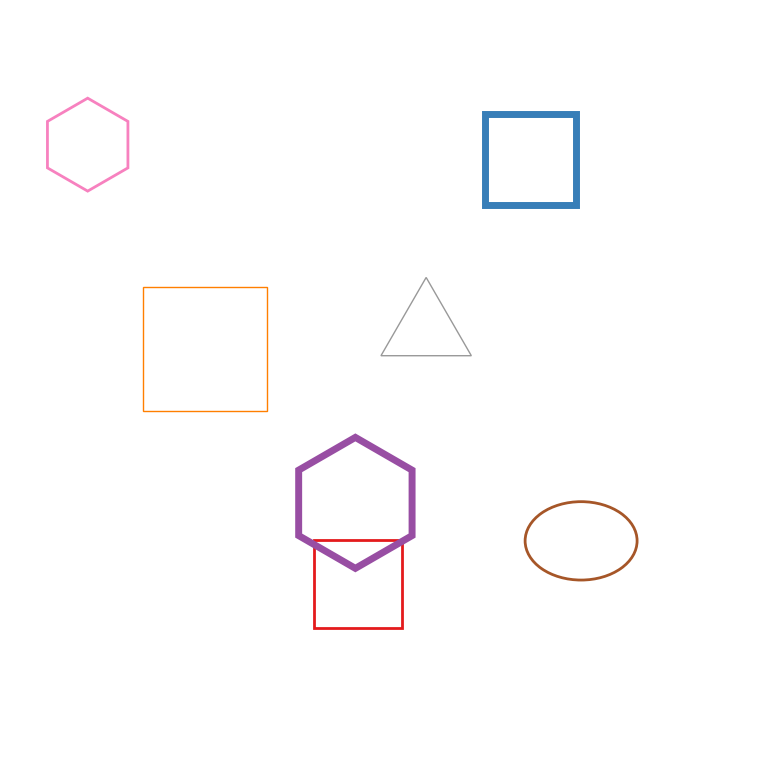[{"shape": "square", "thickness": 1, "radius": 0.29, "center": [0.465, 0.242]}, {"shape": "square", "thickness": 2.5, "radius": 0.3, "center": [0.689, 0.792]}, {"shape": "hexagon", "thickness": 2.5, "radius": 0.43, "center": [0.462, 0.347]}, {"shape": "square", "thickness": 0.5, "radius": 0.4, "center": [0.267, 0.547]}, {"shape": "oval", "thickness": 1, "radius": 0.36, "center": [0.755, 0.298]}, {"shape": "hexagon", "thickness": 1, "radius": 0.3, "center": [0.114, 0.812]}, {"shape": "triangle", "thickness": 0.5, "radius": 0.34, "center": [0.553, 0.572]}]